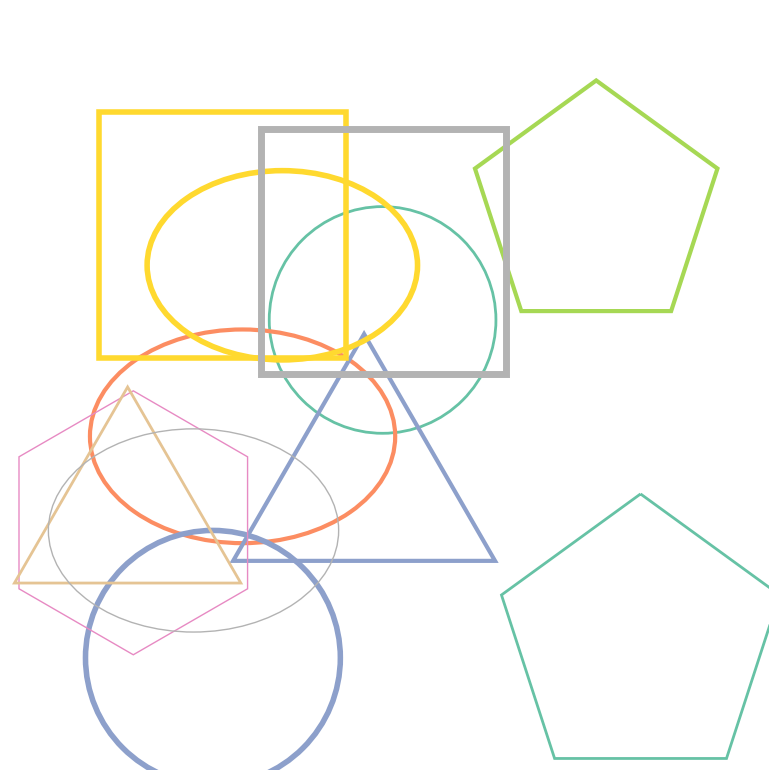[{"shape": "circle", "thickness": 1, "radius": 0.74, "center": [0.497, 0.584]}, {"shape": "pentagon", "thickness": 1, "radius": 0.95, "center": [0.832, 0.169]}, {"shape": "oval", "thickness": 1.5, "radius": 0.99, "center": [0.315, 0.433]}, {"shape": "triangle", "thickness": 1.5, "radius": 0.98, "center": [0.473, 0.37]}, {"shape": "circle", "thickness": 2, "radius": 0.83, "center": [0.277, 0.146]}, {"shape": "hexagon", "thickness": 0.5, "radius": 0.86, "center": [0.173, 0.321]}, {"shape": "pentagon", "thickness": 1.5, "radius": 0.83, "center": [0.774, 0.73]}, {"shape": "square", "thickness": 2, "radius": 0.8, "center": [0.289, 0.694]}, {"shape": "oval", "thickness": 2, "radius": 0.88, "center": [0.367, 0.655]}, {"shape": "triangle", "thickness": 1, "radius": 0.85, "center": [0.166, 0.328]}, {"shape": "square", "thickness": 2.5, "radius": 0.8, "center": [0.498, 0.673]}, {"shape": "oval", "thickness": 0.5, "radius": 0.94, "center": [0.251, 0.311]}]